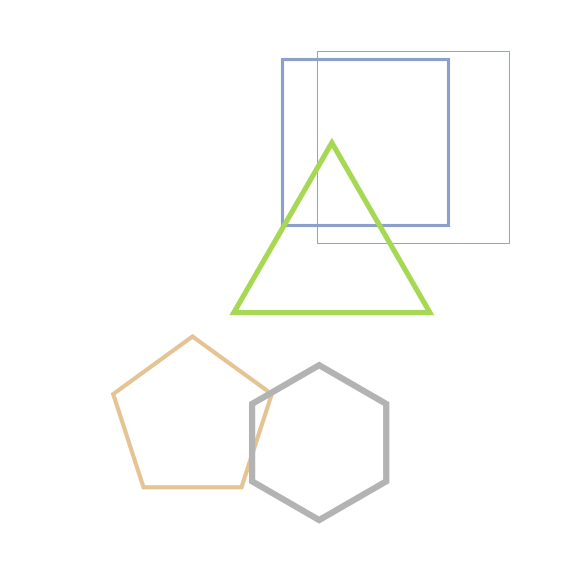[{"shape": "square", "thickness": 0.5, "radius": 0.83, "center": [0.715, 0.745]}, {"shape": "square", "thickness": 1.5, "radius": 0.72, "center": [0.633, 0.753]}, {"shape": "triangle", "thickness": 2.5, "radius": 0.98, "center": [0.575, 0.556]}, {"shape": "pentagon", "thickness": 2, "radius": 0.72, "center": [0.333, 0.272]}, {"shape": "hexagon", "thickness": 3, "radius": 0.67, "center": [0.553, 0.233]}]